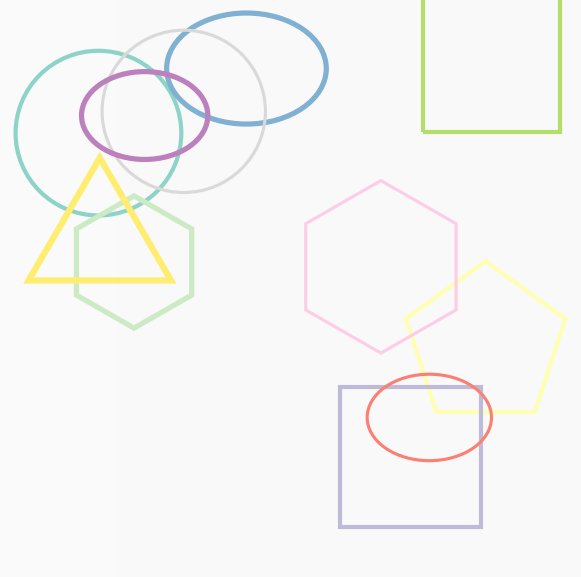[{"shape": "circle", "thickness": 2, "radius": 0.71, "center": [0.169, 0.769]}, {"shape": "pentagon", "thickness": 2, "radius": 0.72, "center": [0.835, 0.403]}, {"shape": "square", "thickness": 2, "radius": 0.61, "center": [0.706, 0.208]}, {"shape": "oval", "thickness": 1.5, "radius": 0.53, "center": [0.739, 0.276]}, {"shape": "oval", "thickness": 2.5, "radius": 0.69, "center": [0.424, 0.88]}, {"shape": "square", "thickness": 2, "radius": 0.59, "center": [0.846, 0.888]}, {"shape": "hexagon", "thickness": 1.5, "radius": 0.75, "center": [0.655, 0.537]}, {"shape": "circle", "thickness": 1.5, "radius": 0.7, "center": [0.316, 0.806]}, {"shape": "oval", "thickness": 2.5, "radius": 0.54, "center": [0.249, 0.799]}, {"shape": "hexagon", "thickness": 2.5, "radius": 0.57, "center": [0.231, 0.545]}, {"shape": "triangle", "thickness": 3, "radius": 0.71, "center": [0.172, 0.584]}]